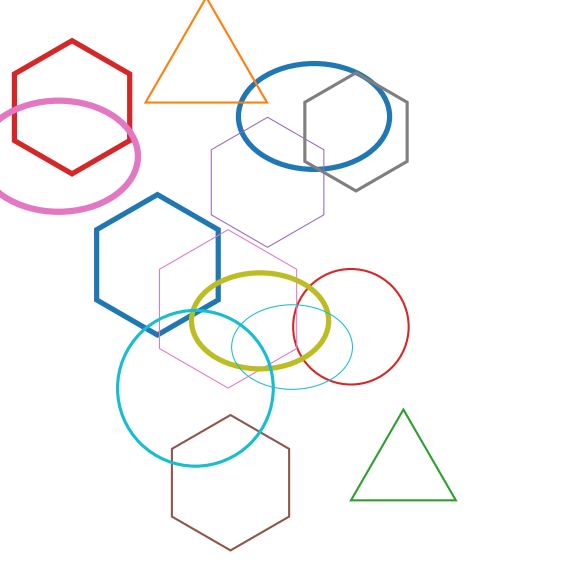[{"shape": "oval", "thickness": 2.5, "radius": 0.65, "center": [0.544, 0.797]}, {"shape": "hexagon", "thickness": 2.5, "radius": 0.61, "center": [0.273, 0.541]}, {"shape": "triangle", "thickness": 1, "radius": 0.61, "center": [0.357, 0.882]}, {"shape": "triangle", "thickness": 1, "radius": 0.52, "center": [0.699, 0.185]}, {"shape": "hexagon", "thickness": 2.5, "radius": 0.58, "center": [0.125, 0.813]}, {"shape": "circle", "thickness": 1, "radius": 0.5, "center": [0.608, 0.433]}, {"shape": "hexagon", "thickness": 0.5, "radius": 0.56, "center": [0.463, 0.684]}, {"shape": "hexagon", "thickness": 1, "radius": 0.59, "center": [0.399, 0.163]}, {"shape": "oval", "thickness": 3, "radius": 0.69, "center": [0.101, 0.729]}, {"shape": "hexagon", "thickness": 0.5, "radius": 0.69, "center": [0.395, 0.464]}, {"shape": "hexagon", "thickness": 1.5, "radius": 0.51, "center": [0.616, 0.771]}, {"shape": "oval", "thickness": 2.5, "radius": 0.59, "center": [0.45, 0.444]}, {"shape": "oval", "thickness": 0.5, "radius": 0.52, "center": [0.506, 0.398]}, {"shape": "circle", "thickness": 1.5, "radius": 0.67, "center": [0.338, 0.327]}]